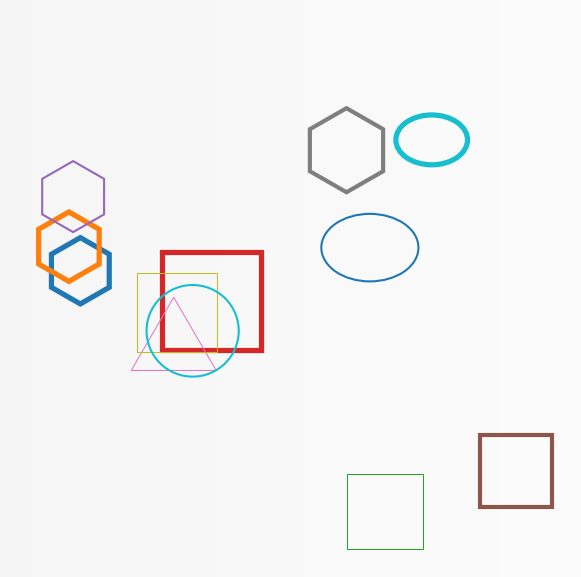[{"shape": "hexagon", "thickness": 2.5, "radius": 0.29, "center": [0.138, 0.53]}, {"shape": "oval", "thickness": 1, "radius": 0.42, "center": [0.636, 0.57]}, {"shape": "hexagon", "thickness": 2.5, "radius": 0.3, "center": [0.119, 0.572]}, {"shape": "square", "thickness": 0.5, "radius": 0.33, "center": [0.662, 0.114]}, {"shape": "square", "thickness": 2.5, "radius": 0.42, "center": [0.364, 0.478]}, {"shape": "hexagon", "thickness": 1, "radius": 0.31, "center": [0.126, 0.659]}, {"shape": "square", "thickness": 2, "radius": 0.31, "center": [0.888, 0.183]}, {"shape": "triangle", "thickness": 0.5, "radius": 0.42, "center": [0.299, 0.4]}, {"shape": "hexagon", "thickness": 2, "radius": 0.36, "center": [0.596, 0.739]}, {"shape": "square", "thickness": 0.5, "radius": 0.34, "center": [0.304, 0.458]}, {"shape": "oval", "thickness": 2.5, "radius": 0.31, "center": [0.743, 0.757]}, {"shape": "circle", "thickness": 1, "radius": 0.4, "center": [0.331, 0.426]}]